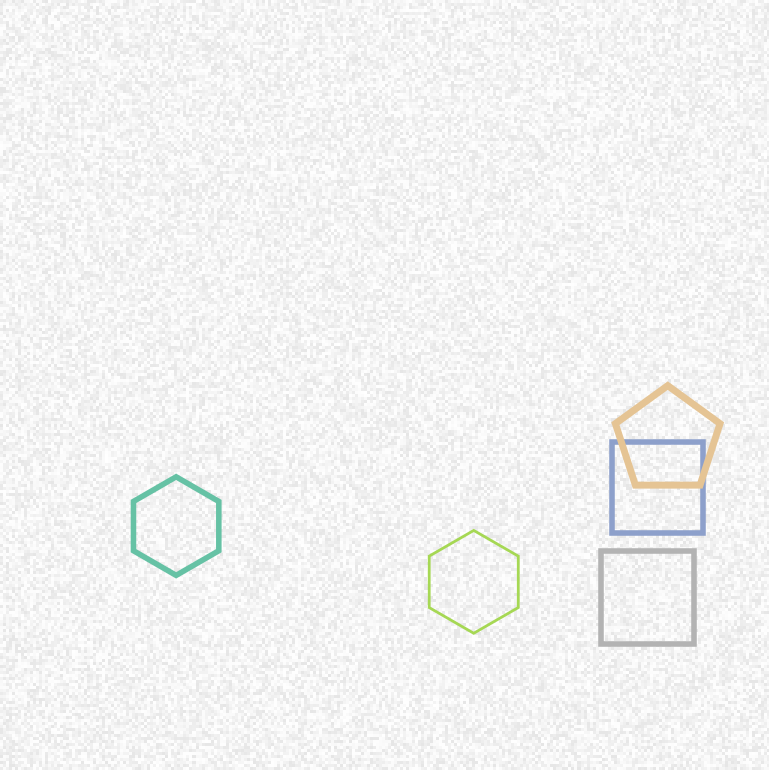[{"shape": "hexagon", "thickness": 2, "radius": 0.32, "center": [0.229, 0.317]}, {"shape": "square", "thickness": 2, "radius": 0.3, "center": [0.854, 0.367]}, {"shape": "hexagon", "thickness": 1, "radius": 0.33, "center": [0.615, 0.244]}, {"shape": "pentagon", "thickness": 2.5, "radius": 0.36, "center": [0.867, 0.428]}, {"shape": "square", "thickness": 2, "radius": 0.3, "center": [0.841, 0.224]}]